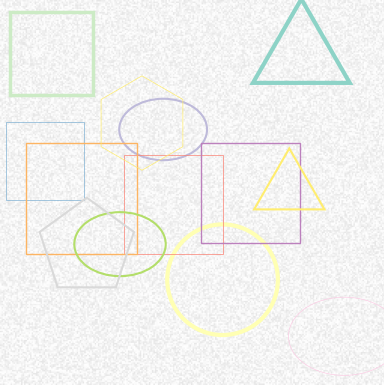[{"shape": "triangle", "thickness": 3, "radius": 0.73, "center": [0.783, 0.857]}, {"shape": "circle", "thickness": 3, "radius": 0.72, "center": [0.578, 0.273]}, {"shape": "oval", "thickness": 1.5, "radius": 0.57, "center": [0.424, 0.664]}, {"shape": "square", "thickness": 0.5, "radius": 0.64, "center": [0.451, 0.468]}, {"shape": "square", "thickness": 0.5, "radius": 0.51, "center": [0.117, 0.582]}, {"shape": "square", "thickness": 1, "radius": 0.72, "center": [0.212, 0.484]}, {"shape": "oval", "thickness": 1.5, "radius": 0.59, "center": [0.312, 0.366]}, {"shape": "oval", "thickness": 0.5, "radius": 0.73, "center": [0.894, 0.127]}, {"shape": "pentagon", "thickness": 1.5, "radius": 0.64, "center": [0.225, 0.358]}, {"shape": "square", "thickness": 1, "radius": 0.65, "center": [0.65, 0.498]}, {"shape": "square", "thickness": 2.5, "radius": 0.54, "center": [0.134, 0.861]}, {"shape": "hexagon", "thickness": 0.5, "radius": 0.61, "center": [0.369, 0.68]}, {"shape": "triangle", "thickness": 1.5, "radius": 0.53, "center": [0.751, 0.509]}]